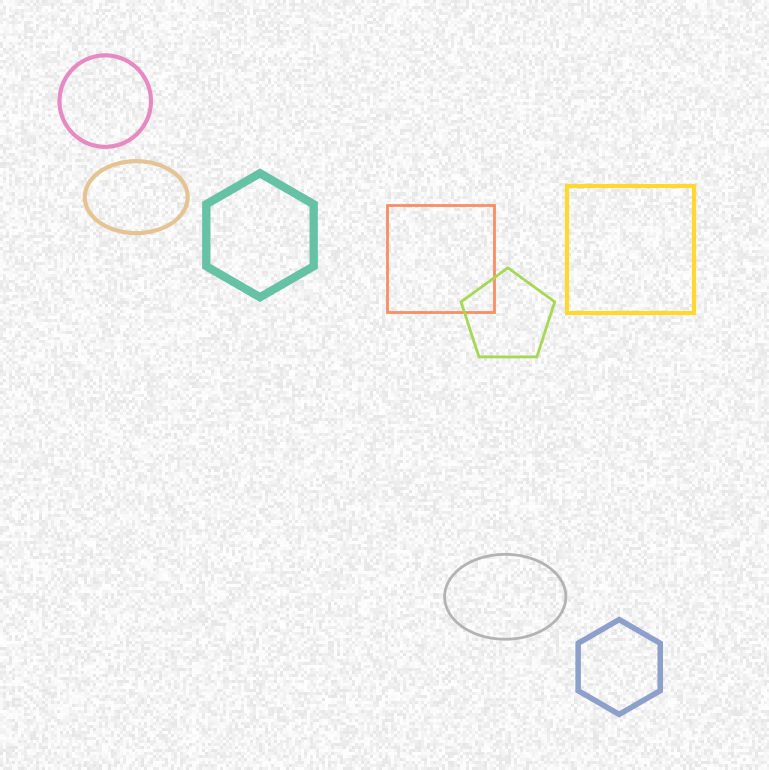[{"shape": "hexagon", "thickness": 3, "radius": 0.4, "center": [0.338, 0.694]}, {"shape": "square", "thickness": 1, "radius": 0.35, "center": [0.572, 0.664]}, {"shape": "hexagon", "thickness": 2, "radius": 0.31, "center": [0.804, 0.134]}, {"shape": "circle", "thickness": 1.5, "radius": 0.3, "center": [0.137, 0.869]}, {"shape": "pentagon", "thickness": 1, "radius": 0.32, "center": [0.66, 0.588]}, {"shape": "square", "thickness": 1.5, "radius": 0.41, "center": [0.818, 0.676]}, {"shape": "oval", "thickness": 1.5, "radius": 0.33, "center": [0.177, 0.744]}, {"shape": "oval", "thickness": 1, "radius": 0.39, "center": [0.656, 0.225]}]